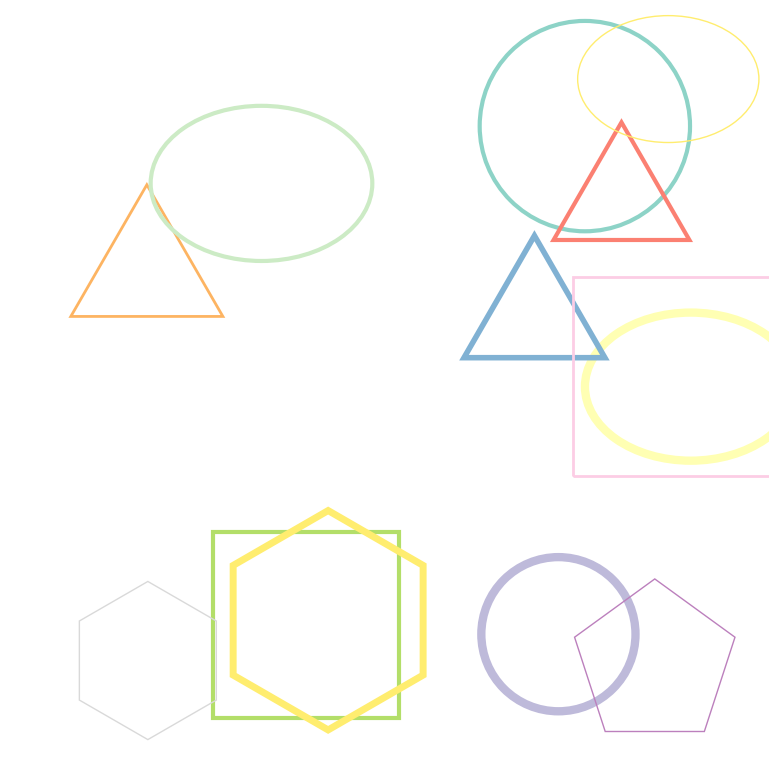[{"shape": "circle", "thickness": 1.5, "radius": 0.68, "center": [0.76, 0.836]}, {"shape": "oval", "thickness": 3, "radius": 0.69, "center": [0.897, 0.498]}, {"shape": "circle", "thickness": 3, "radius": 0.5, "center": [0.725, 0.176]}, {"shape": "triangle", "thickness": 1.5, "radius": 0.51, "center": [0.807, 0.739]}, {"shape": "triangle", "thickness": 2, "radius": 0.53, "center": [0.694, 0.588]}, {"shape": "triangle", "thickness": 1, "radius": 0.57, "center": [0.191, 0.646]}, {"shape": "square", "thickness": 1.5, "radius": 0.6, "center": [0.397, 0.189]}, {"shape": "square", "thickness": 1, "radius": 0.65, "center": [0.874, 0.511]}, {"shape": "hexagon", "thickness": 0.5, "radius": 0.51, "center": [0.192, 0.142]}, {"shape": "pentagon", "thickness": 0.5, "radius": 0.55, "center": [0.85, 0.139]}, {"shape": "oval", "thickness": 1.5, "radius": 0.72, "center": [0.34, 0.762]}, {"shape": "hexagon", "thickness": 2.5, "radius": 0.71, "center": [0.426, 0.194]}, {"shape": "oval", "thickness": 0.5, "radius": 0.59, "center": [0.868, 0.897]}]